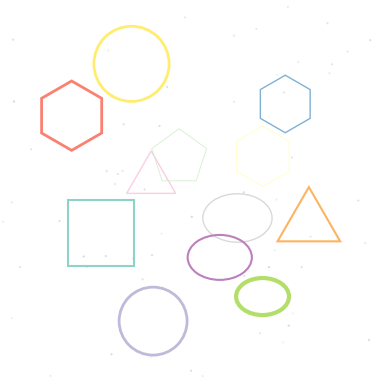[{"shape": "square", "thickness": 1.5, "radius": 0.43, "center": [0.263, 0.395]}, {"shape": "hexagon", "thickness": 0.5, "radius": 0.39, "center": [0.683, 0.594]}, {"shape": "circle", "thickness": 2, "radius": 0.44, "center": [0.398, 0.166]}, {"shape": "hexagon", "thickness": 2, "radius": 0.45, "center": [0.186, 0.7]}, {"shape": "hexagon", "thickness": 1, "radius": 0.37, "center": [0.741, 0.73]}, {"shape": "triangle", "thickness": 1.5, "radius": 0.47, "center": [0.802, 0.42]}, {"shape": "oval", "thickness": 3, "radius": 0.34, "center": [0.682, 0.23]}, {"shape": "triangle", "thickness": 1, "radius": 0.37, "center": [0.393, 0.534]}, {"shape": "oval", "thickness": 1, "radius": 0.45, "center": [0.617, 0.434]}, {"shape": "oval", "thickness": 1.5, "radius": 0.42, "center": [0.571, 0.331]}, {"shape": "pentagon", "thickness": 0.5, "radius": 0.37, "center": [0.465, 0.591]}, {"shape": "circle", "thickness": 2, "radius": 0.49, "center": [0.342, 0.834]}]